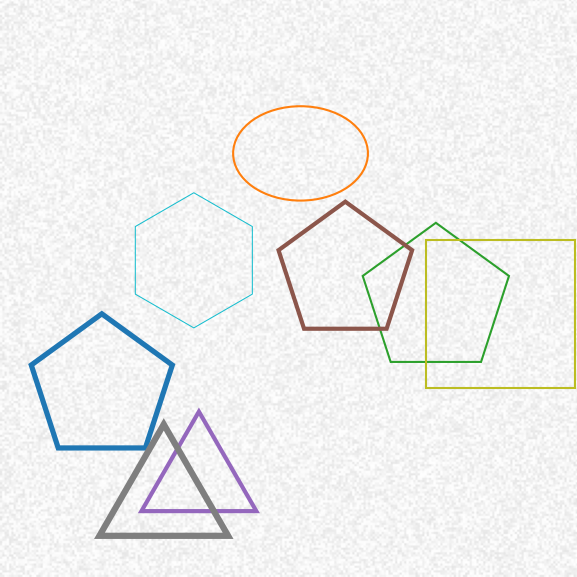[{"shape": "pentagon", "thickness": 2.5, "radius": 0.64, "center": [0.176, 0.327]}, {"shape": "oval", "thickness": 1, "radius": 0.58, "center": [0.52, 0.733]}, {"shape": "pentagon", "thickness": 1, "radius": 0.67, "center": [0.755, 0.48]}, {"shape": "triangle", "thickness": 2, "radius": 0.57, "center": [0.344, 0.172]}, {"shape": "pentagon", "thickness": 2, "radius": 0.61, "center": [0.598, 0.528]}, {"shape": "triangle", "thickness": 3, "radius": 0.64, "center": [0.284, 0.136]}, {"shape": "square", "thickness": 1, "radius": 0.64, "center": [0.867, 0.455]}, {"shape": "hexagon", "thickness": 0.5, "radius": 0.59, "center": [0.336, 0.548]}]